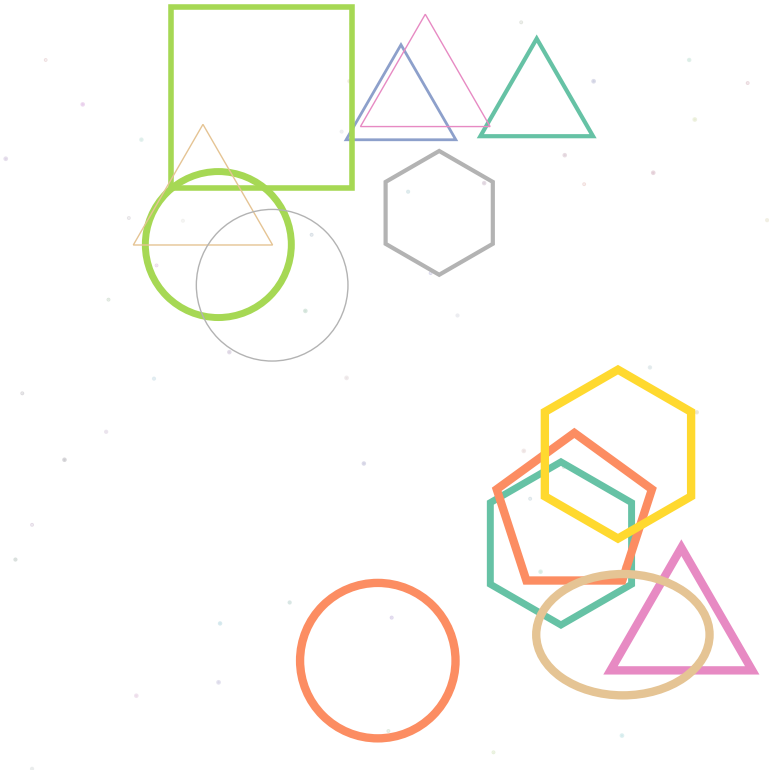[{"shape": "hexagon", "thickness": 2.5, "radius": 0.53, "center": [0.729, 0.294]}, {"shape": "triangle", "thickness": 1.5, "radius": 0.42, "center": [0.697, 0.865]}, {"shape": "circle", "thickness": 3, "radius": 0.5, "center": [0.491, 0.142]}, {"shape": "pentagon", "thickness": 3, "radius": 0.53, "center": [0.746, 0.332]}, {"shape": "triangle", "thickness": 1, "radius": 0.41, "center": [0.521, 0.86]}, {"shape": "triangle", "thickness": 0.5, "radius": 0.49, "center": [0.552, 0.884]}, {"shape": "triangle", "thickness": 3, "radius": 0.53, "center": [0.885, 0.183]}, {"shape": "circle", "thickness": 2.5, "radius": 0.47, "center": [0.284, 0.682]}, {"shape": "square", "thickness": 2, "radius": 0.59, "center": [0.339, 0.874]}, {"shape": "hexagon", "thickness": 3, "radius": 0.55, "center": [0.803, 0.41]}, {"shape": "oval", "thickness": 3, "radius": 0.56, "center": [0.809, 0.176]}, {"shape": "triangle", "thickness": 0.5, "radius": 0.52, "center": [0.264, 0.734]}, {"shape": "circle", "thickness": 0.5, "radius": 0.49, "center": [0.353, 0.63]}, {"shape": "hexagon", "thickness": 1.5, "radius": 0.4, "center": [0.57, 0.724]}]